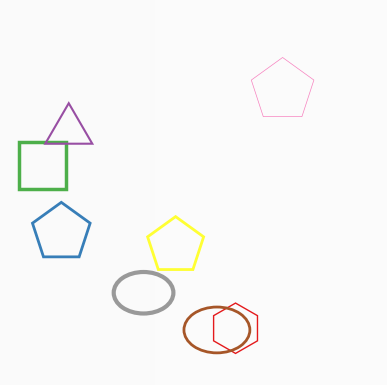[{"shape": "hexagon", "thickness": 1, "radius": 0.33, "center": [0.608, 0.147]}, {"shape": "pentagon", "thickness": 2, "radius": 0.39, "center": [0.158, 0.396]}, {"shape": "square", "thickness": 2.5, "radius": 0.3, "center": [0.109, 0.57]}, {"shape": "triangle", "thickness": 1.5, "radius": 0.35, "center": [0.177, 0.662]}, {"shape": "pentagon", "thickness": 2, "radius": 0.38, "center": [0.453, 0.361]}, {"shape": "oval", "thickness": 2, "radius": 0.43, "center": [0.56, 0.143]}, {"shape": "pentagon", "thickness": 0.5, "radius": 0.42, "center": [0.729, 0.766]}, {"shape": "oval", "thickness": 3, "radius": 0.39, "center": [0.37, 0.24]}]